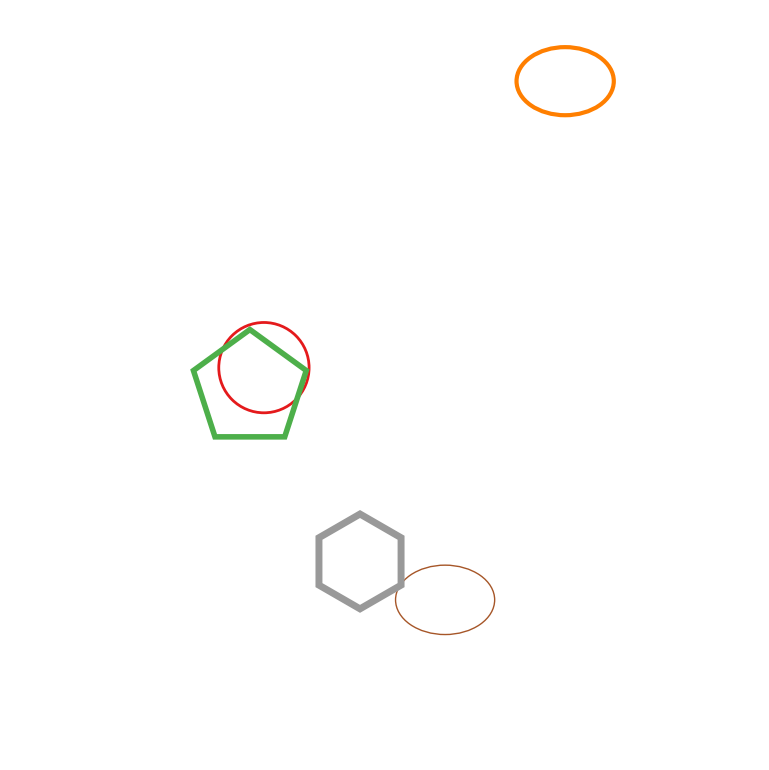[{"shape": "circle", "thickness": 1, "radius": 0.29, "center": [0.343, 0.523]}, {"shape": "pentagon", "thickness": 2, "radius": 0.39, "center": [0.324, 0.495]}, {"shape": "oval", "thickness": 1.5, "radius": 0.32, "center": [0.734, 0.895]}, {"shape": "oval", "thickness": 0.5, "radius": 0.32, "center": [0.578, 0.221]}, {"shape": "hexagon", "thickness": 2.5, "radius": 0.31, "center": [0.468, 0.271]}]